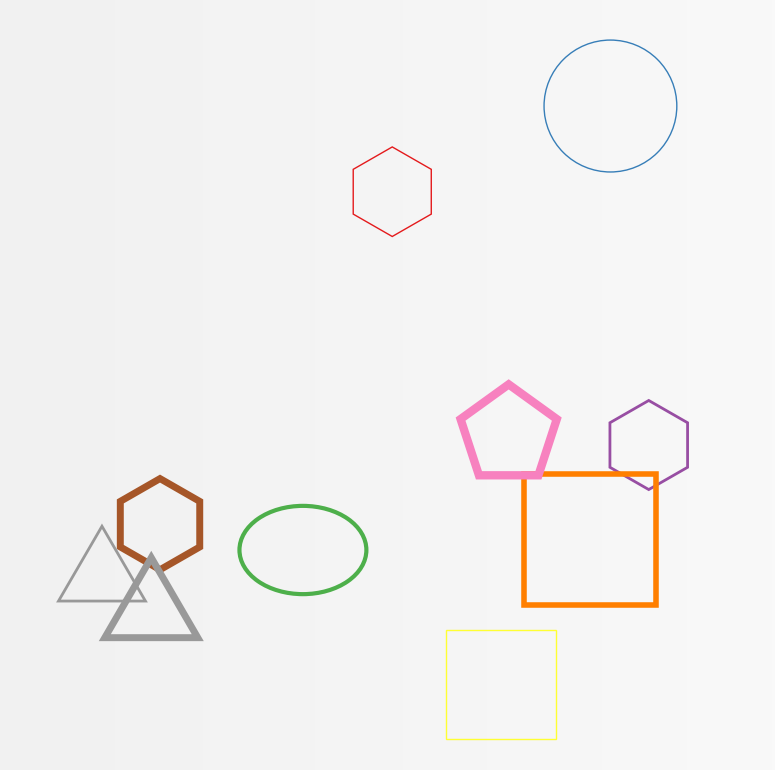[{"shape": "hexagon", "thickness": 0.5, "radius": 0.29, "center": [0.506, 0.751]}, {"shape": "circle", "thickness": 0.5, "radius": 0.43, "center": [0.788, 0.862]}, {"shape": "oval", "thickness": 1.5, "radius": 0.41, "center": [0.391, 0.286]}, {"shape": "hexagon", "thickness": 1, "radius": 0.29, "center": [0.837, 0.422]}, {"shape": "square", "thickness": 2, "radius": 0.43, "center": [0.761, 0.299]}, {"shape": "square", "thickness": 0.5, "radius": 0.35, "center": [0.646, 0.111]}, {"shape": "hexagon", "thickness": 2.5, "radius": 0.3, "center": [0.206, 0.319]}, {"shape": "pentagon", "thickness": 3, "radius": 0.33, "center": [0.656, 0.436]}, {"shape": "triangle", "thickness": 2.5, "radius": 0.35, "center": [0.195, 0.206]}, {"shape": "triangle", "thickness": 1, "radius": 0.32, "center": [0.132, 0.252]}]